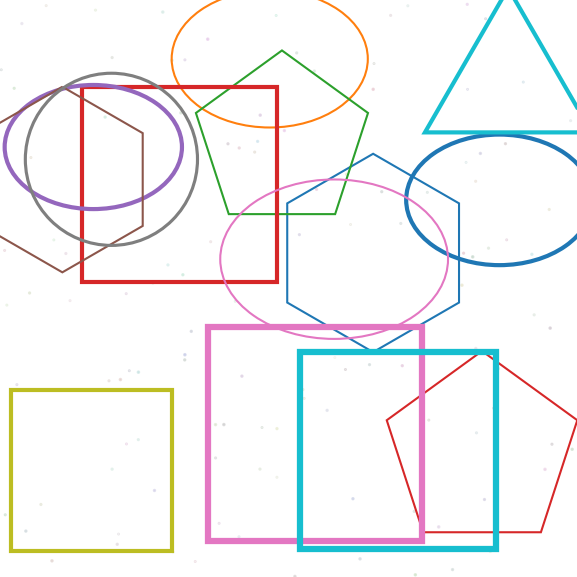[{"shape": "hexagon", "thickness": 1, "radius": 0.86, "center": [0.646, 0.561]}, {"shape": "oval", "thickness": 2, "radius": 0.81, "center": [0.865, 0.653]}, {"shape": "oval", "thickness": 1, "radius": 0.85, "center": [0.467, 0.897]}, {"shape": "pentagon", "thickness": 1, "radius": 0.78, "center": [0.488, 0.755]}, {"shape": "pentagon", "thickness": 1, "radius": 0.87, "center": [0.835, 0.218]}, {"shape": "square", "thickness": 2, "radius": 0.85, "center": [0.311, 0.68]}, {"shape": "oval", "thickness": 2, "radius": 0.77, "center": [0.162, 0.745]}, {"shape": "hexagon", "thickness": 1, "radius": 0.8, "center": [0.108, 0.688]}, {"shape": "oval", "thickness": 1, "radius": 0.99, "center": [0.579, 0.55]}, {"shape": "square", "thickness": 3, "radius": 0.93, "center": [0.545, 0.248]}, {"shape": "circle", "thickness": 1.5, "radius": 0.75, "center": [0.193, 0.723]}, {"shape": "square", "thickness": 2, "radius": 0.7, "center": [0.158, 0.184]}, {"shape": "square", "thickness": 3, "radius": 0.85, "center": [0.689, 0.219]}, {"shape": "triangle", "thickness": 2, "radius": 0.83, "center": [0.88, 0.853]}]